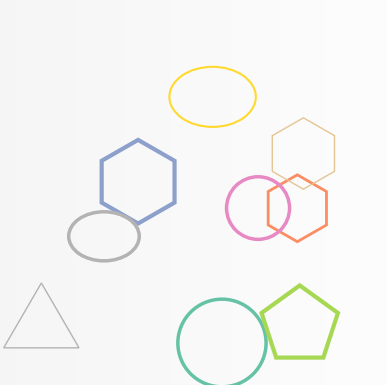[{"shape": "circle", "thickness": 2.5, "radius": 0.57, "center": [0.573, 0.109]}, {"shape": "hexagon", "thickness": 2, "radius": 0.43, "center": [0.767, 0.459]}, {"shape": "hexagon", "thickness": 3, "radius": 0.54, "center": [0.356, 0.528]}, {"shape": "circle", "thickness": 2.5, "radius": 0.41, "center": [0.666, 0.46]}, {"shape": "pentagon", "thickness": 3, "radius": 0.52, "center": [0.774, 0.155]}, {"shape": "oval", "thickness": 1.5, "radius": 0.56, "center": [0.549, 0.748]}, {"shape": "hexagon", "thickness": 1, "radius": 0.46, "center": [0.783, 0.601]}, {"shape": "triangle", "thickness": 1, "radius": 0.56, "center": [0.107, 0.153]}, {"shape": "oval", "thickness": 2.5, "radius": 0.46, "center": [0.268, 0.386]}]